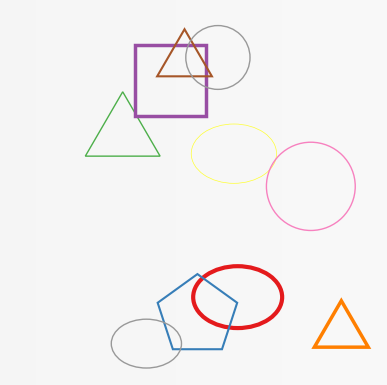[{"shape": "oval", "thickness": 3, "radius": 0.57, "center": [0.613, 0.228]}, {"shape": "pentagon", "thickness": 1.5, "radius": 0.54, "center": [0.509, 0.18]}, {"shape": "triangle", "thickness": 1, "radius": 0.56, "center": [0.317, 0.65]}, {"shape": "square", "thickness": 2.5, "radius": 0.46, "center": [0.441, 0.791]}, {"shape": "triangle", "thickness": 2.5, "radius": 0.4, "center": [0.881, 0.138]}, {"shape": "oval", "thickness": 0.5, "radius": 0.55, "center": [0.604, 0.601]}, {"shape": "triangle", "thickness": 1.5, "radius": 0.41, "center": [0.476, 0.843]}, {"shape": "circle", "thickness": 1, "radius": 0.57, "center": [0.802, 0.516]}, {"shape": "circle", "thickness": 1, "radius": 0.41, "center": [0.562, 0.851]}, {"shape": "oval", "thickness": 1, "radius": 0.45, "center": [0.378, 0.108]}]